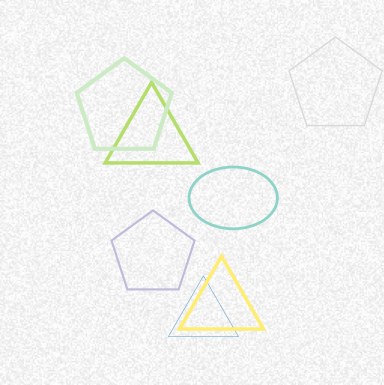[{"shape": "oval", "thickness": 2, "radius": 0.57, "center": [0.606, 0.486]}, {"shape": "pentagon", "thickness": 1.5, "radius": 0.57, "center": [0.397, 0.34]}, {"shape": "triangle", "thickness": 0.5, "radius": 0.53, "center": [0.528, 0.178]}, {"shape": "triangle", "thickness": 2.5, "radius": 0.7, "center": [0.394, 0.647]}, {"shape": "pentagon", "thickness": 1, "radius": 0.64, "center": [0.872, 0.777]}, {"shape": "pentagon", "thickness": 3, "radius": 0.65, "center": [0.323, 0.719]}, {"shape": "triangle", "thickness": 2.5, "radius": 0.63, "center": [0.575, 0.208]}]